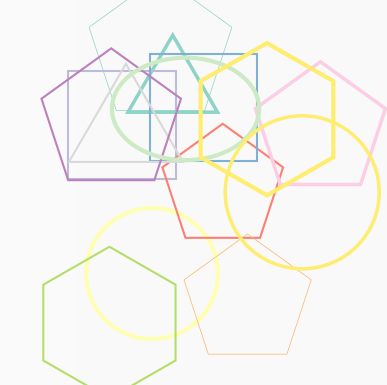[{"shape": "triangle", "thickness": 2.5, "radius": 0.67, "center": [0.446, 0.775]}, {"shape": "pentagon", "thickness": 0.5, "radius": 0.97, "center": [0.414, 0.869]}, {"shape": "circle", "thickness": 3, "radius": 0.85, "center": [0.392, 0.289]}, {"shape": "square", "thickness": 1.5, "radius": 0.7, "center": [0.315, 0.676]}, {"shape": "pentagon", "thickness": 1.5, "radius": 0.82, "center": [0.575, 0.515]}, {"shape": "square", "thickness": 1.5, "radius": 0.69, "center": [0.525, 0.721]}, {"shape": "pentagon", "thickness": 0.5, "radius": 0.86, "center": [0.639, 0.22]}, {"shape": "hexagon", "thickness": 1.5, "radius": 0.99, "center": [0.282, 0.162]}, {"shape": "pentagon", "thickness": 2.5, "radius": 0.88, "center": [0.827, 0.663]}, {"shape": "triangle", "thickness": 1.5, "radius": 0.85, "center": [0.325, 0.664]}, {"shape": "pentagon", "thickness": 1.5, "radius": 0.95, "center": [0.287, 0.685]}, {"shape": "oval", "thickness": 3, "radius": 0.95, "center": [0.479, 0.717]}, {"shape": "circle", "thickness": 2.5, "radius": 0.99, "center": [0.78, 0.501]}, {"shape": "hexagon", "thickness": 3, "radius": 0.99, "center": [0.689, 0.69]}]